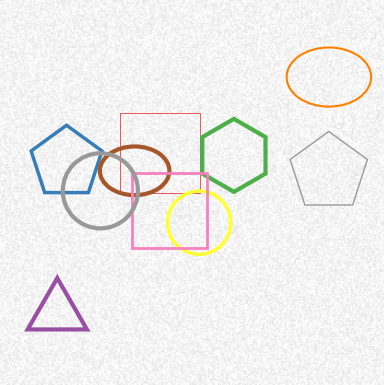[{"shape": "square", "thickness": 0.5, "radius": 0.52, "center": [0.415, 0.603]}, {"shape": "pentagon", "thickness": 2.5, "radius": 0.48, "center": [0.173, 0.578]}, {"shape": "hexagon", "thickness": 3, "radius": 0.47, "center": [0.608, 0.596]}, {"shape": "triangle", "thickness": 3, "radius": 0.44, "center": [0.149, 0.189]}, {"shape": "oval", "thickness": 1.5, "radius": 0.55, "center": [0.854, 0.8]}, {"shape": "circle", "thickness": 2.5, "radius": 0.41, "center": [0.517, 0.422]}, {"shape": "oval", "thickness": 3, "radius": 0.45, "center": [0.35, 0.556]}, {"shape": "square", "thickness": 2, "radius": 0.49, "center": [0.44, 0.454]}, {"shape": "pentagon", "thickness": 1, "radius": 0.53, "center": [0.854, 0.553]}, {"shape": "circle", "thickness": 3, "radius": 0.49, "center": [0.261, 0.504]}]